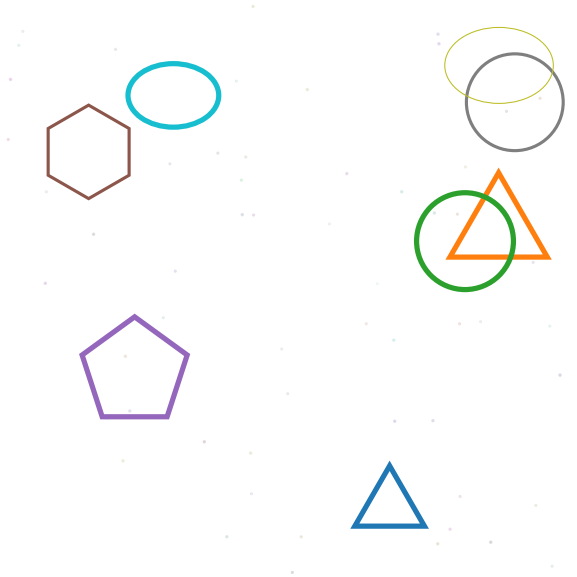[{"shape": "triangle", "thickness": 2.5, "radius": 0.35, "center": [0.675, 0.123]}, {"shape": "triangle", "thickness": 2.5, "radius": 0.49, "center": [0.863, 0.603]}, {"shape": "circle", "thickness": 2.5, "radius": 0.42, "center": [0.805, 0.582]}, {"shape": "pentagon", "thickness": 2.5, "radius": 0.48, "center": [0.233, 0.355]}, {"shape": "hexagon", "thickness": 1.5, "radius": 0.4, "center": [0.153, 0.736]}, {"shape": "circle", "thickness": 1.5, "radius": 0.42, "center": [0.891, 0.822]}, {"shape": "oval", "thickness": 0.5, "radius": 0.47, "center": [0.864, 0.886]}, {"shape": "oval", "thickness": 2.5, "radius": 0.39, "center": [0.3, 0.834]}]